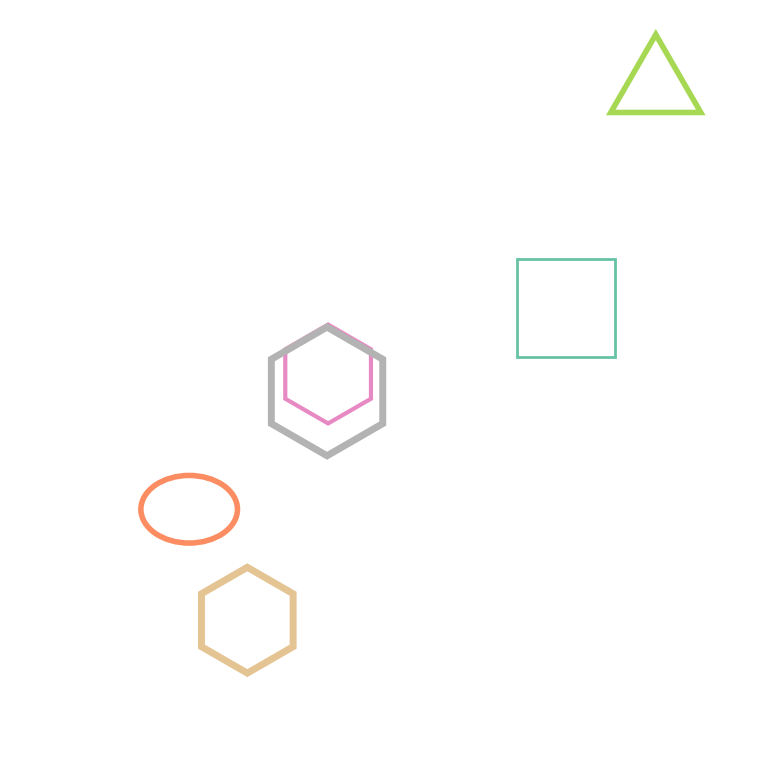[{"shape": "square", "thickness": 1, "radius": 0.32, "center": [0.735, 0.6]}, {"shape": "oval", "thickness": 2, "radius": 0.31, "center": [0.246, 0.339]}, {"shape": "hexagon", "thickness": 1.5, "radius": 0.32, "center": [0.426, 0.514]}, {"shape": "triangle", "thickness": 2, "radius": 0.34, "center": [0.852, 0.888]}, {"shape": "hexagon", "thickness": 2.5, "radius": 0.34, "center": [0.321, 0.195]}, {"shape": "hexagon", "thickness": 2.5, "radius": 0.42, "center": [0.425, 0.492]}]